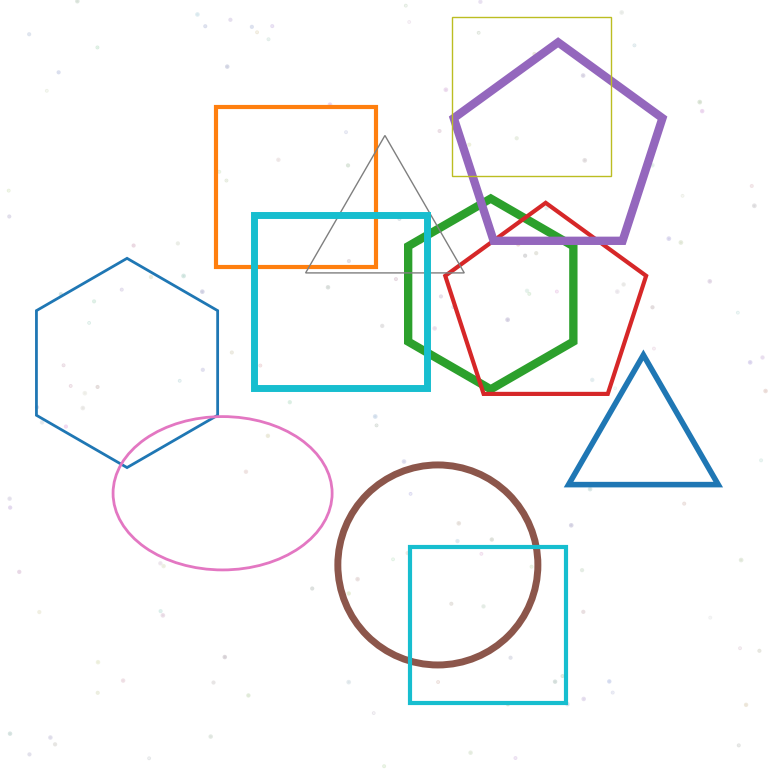[{"shape": "hexagon", "thickness": 1, "radius": 0.68, "center": [0.165, 0.529]}, {"shape": "triangle", "thickness": 2, "radius": 0.56, "center": [0.836, 0.427]}, {"shape": "square", "thickness": 1.5, "radius": 0.52, "center": [0.384, 0.757]}, {"shape": "hexagon", "thickness": 3, "radius": 0.62, "center": [0.637, 0.618]}, {"shape": "pentagon", "thickness": 1.5, "radius": 0.69, "center": [0.709, 0.599]}, {"shape": "pentagon", "thickness": 3, "radius": 0.71, "center": [0.725, 0.803]}, {"shape": "circle", "thickness": 2.5, "radius": 0.65, "center": [0.569, 0.266]}, {"shape": "oval", "thickness": 1, "radius": 0.71, "center": [0.289, 0.359]}, {"shape": "triangle", "thickness": 0.5, "radius": 0.59, "center": [0.5, 0.705]}, {"shape": "square", "thickness": 0.5, "radius": 0.52, "center": [0.69, 0.875]}, {"shape": "square", "thickness": 2.5, "radius": 0.56, "center": [0.442, 0.609]}, {"shape": "square", "thickness": 1.5, "radius": 0.51, "center": [0.634, 0.188]}]